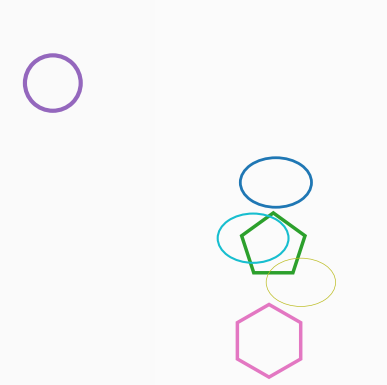[{"shape": "oval", "thickness": 2, "radius": 0.46, "center": [0.712, 0.526]}, {"shape": "pentagon", "thickness": 2.5, "radius": 0.43, "center": [0.705, 0.361]}, {"shape": "circle", "thickness": 3, "radius": 0.36, "center": [0.136, 0.784]}, {"shape": "hexagon", "thickness": 2.5, "radius": 0.47, "center": [0.694, 0.115]}, {"shape": "oval", "thickness": 0.5, "radius": 0.45, "center": [0.776, 0.267]}, {"shape": "oval", "thickness": 1.5, "radius": 0.46, "center": [0.653, 0.381]}]